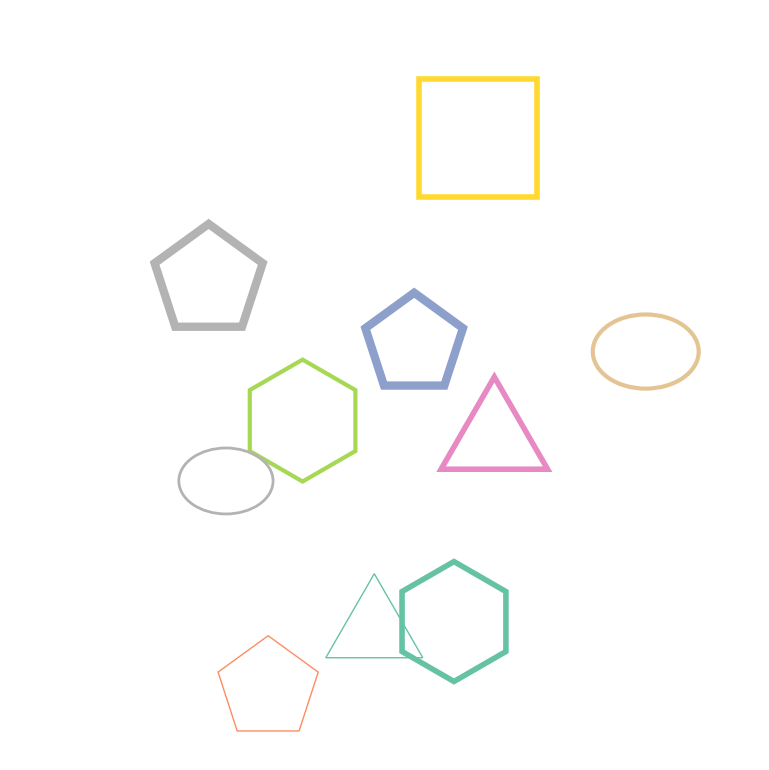[{"shape": "triangle", "thickness": 0.5, "radius": 0.36, "center": [0.486, 0.182]}, {"shape": "hexagon", "thickness": 2, "radius": 0.39, "center": [0.59, 0.193]}, {"shape": "pentagon", "thickness": 0.5, "radius": 0.34, "center": [0.348, 0.106]}, {"shape": "pentagon", "thickness": 3, "radius": 0.33, "center": [0.538, 0.553]}, {"shape": "triangle", "thickness": 2, "radius": 0.4, "center": [0.642, 0.431]}, {"shape": "hexagon", "thickness": 1.5, "radius": 0.4, "center": [0.393, 0.454]}, {"shape": "square", "thickness": 2, "radius": 0.38, "center": [0.62, 0.821]}, {"shape": "oval", "thickness": 1.5, "radius": 0.34, "center": [0.839, 0.543]}, {"shape": "oval", "thickness": 1, "radius": 0.31, "center": [0.293, 0.375]}, {"shape": "pentagon", "thickness": 3, "radius": 0.37, "center": [0.271, 0.635]}]